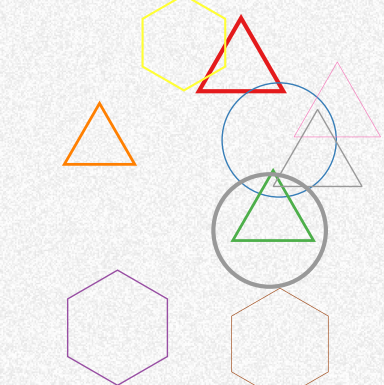[{"shape": "triangle", "thickness": 3, "radius": 0.63, "center": [0.626, 0.826]}, {"shape": "circle", "thickness": 1, "radius": 0.74, "center": [0.725, 0.636]}, {"shape": "triangle", "thickness": 2, "radius": 0.61, "center": [0.709, 0.436]}, {"shape": "hexagon", "thickness": 1, "radius": 0.75, "center": [0.305, 0.149]}, {"shape": "triangle", "thickness": 2, "radius": 0.53, "center": [0.259, 0.626]}, {"shape": "hexagon", "thickness": 1.5, "radius": 0.62, "center": [0.478, 0.889]}, {"shape": "hexagon", "thickness": 0.5, "radius": 0.72, "center": [0.727, 0.107]}, {"shape": "triangle", "thickness": 0.5, "radius": 0.65, "center": [0.876, 0.709]}, {"shape": "triangle", "thickness": 1, "radius": 0.67, "center": [0.825, 0.582]}, {"shape": "circle", "thickness": 3, "radius": 0.73, "center": [0.7, 0.401]}]